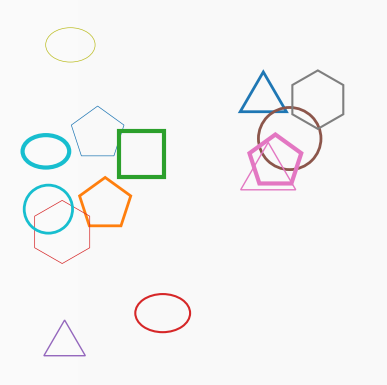[{"shape": "pentagon", "thickness": 0.5, "radius": 0.36, "center": [0.252, 0.653]}, {"shape": "triangle", "thickness": 2, "radius": 0.34, "center": [0.68, 0.744]}, {"shape": "pentagon", "thickness": 2, "radius": 0.35, "center": [0.271, 0.47]}, {"shape": "square", "thickness": 3, "radius": 0.29, "center": [0.365, 0.601]}, {"shape": "hexagon", "thickness": 0.5, "radius": 0.41, "center": [0.161, 0.397]}, {"shape": "oval", "thickness": 1.5, "radius": 0.35, "center": [0.42, 0.187]}, {"shape": "triangle", "thickness": 1, "radius": 0.31, "center": [0.167, 0.107]}, {"shape": "circle", "thickness": 2, "radius": 0.4, "center": [0.748, 0.64]}, {"shape": "triangle", "thickness": 1, "radius": 0.41, "center": [0.692, 0.548]}, {"shape": "pentagon", "thickness": 3, "radius": 0.35, "center": [0.711, 0.58]}, {"shape": "hexagon", "thickness": 1.5, "radius": 0.38, "center": [0.82, 0.741]}, {"shape": "oval", "thickness": 0.5, "radius": 0.32, "center": [0.182, 0.883]}, {"shape": "circle", "thickness": 2, "radius": 0.31, "center": [0.125, 0.457]}, {"shape": "oval", "thickness": 3, "radius": 0.3, "center": [0.118, 0.607]}]